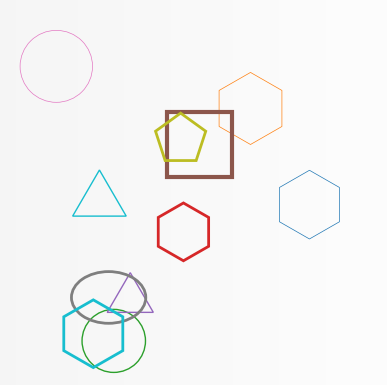[{"shape": "hexagon", "thickness": 0.5, "radius": 0.45, "center": [0.799, 0.469]}, {"shape": "hexagon", "thickness": 0.5, "radius": 0.47, "center": [0.646, 0.718]}, {"shape": "circle", "thickness": 1, "radius": 0.41, "center": [0.294, 0.115]}, {"shape": "hexagon", "thickness": 2, "radius": 0.38, "center": [0.473, 0.398]}, {"shape": "triangle", "thickness": 1, "radius": 0.34, "center": [0.336, 0.223]}, {"shape": "square", "thickness": 3, "radius": 0.42, "center": [0.515, 0.625]}, {"shape": "circle", "thickness": 0.5, "radius": 0.47, "center": [0.145, 0.828]}, {"shape": "oval", "thickness": 2, "radius": 0.48, "center": [0.28, 0.227]}, {"shape": "pentagon", "thickness": 2, "radius": 0.34, "center": [0.466, 0.638]}, {"shape": "hexagon", "thickness": 2, "radius": 0.44, "center": [0.241, 0.133]}, {"shape": "triangle", "thickness": 1, "radius": 0.4, "center": [0.257, 0.479]}]